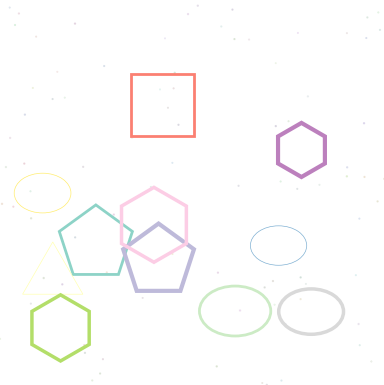[{"shape": "pentagon", "thickness": 2, "radius": 0.5, "center": [0.249, 0.368]}, {"shape": "triangle", "thickness": 0.5, "radius": 0.45, "center": [0.137, 0.281]}, {"shape": "pentagon", "thickness": 3, "radius": 0.48, "center": [0.412, 0.323]}, {"shape": "square", "thickness": 2, "radius": 0.41, "center": [0.421, 0.727]}, {"shape": "oval", "thickness": 0.5, "radius": 0.37, "center": [0.723, 0.362]}, {"shape": "hexagon", "thickness": 2.5, "radius": 0.43, "center": [0.157, 0.148]}, {"shape": "hexagon", "thickness": 2.5, "radius": 0.49, "center": [0.4, 0.416]}, {"shape": "oval", "thickness": 2.5, "radius": 0.42, "center": [0.808, 0.191]}, {"shape": "hexagon", "thickness": 3, "radius": 0.35, "center": [0.783, 0.611]}, {"shape": "oval", "thickness": 2, "radius": 0.46, "center": [0.611, 0.192]}, {"shape": "oval", "thickness": 0.5, "radius": 0.37, "center": [0.111, 0.499]}]